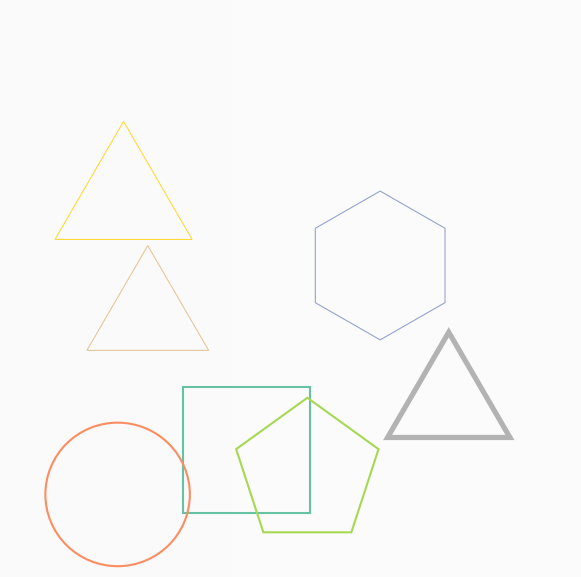[{"shape": "square", "thickness": 1, "radius": 0.55, "center": [0.424, 0.22]}, {"shape": "circle", "thickness": 1, "radius": 0.62, "center": [0.202, 0.143]}, {"shape": "hexagon", "thickness": 0.5, "radius": 0.64, "center": [0.654, 0.539]}, {"shape": "pentagon", "thickness": 1, "radius": 0.64, "center": [0.529, 0.182]}, {"shape": "triangle", "thickness": 0.5, "radius": 0.68, "center": [0.213, 0.653]}, {"shape": "triangle", "thickness": 0.5, "radius": 0.6, "center": [0.254, 0.453]}, {"shape": "triangle", "thickness": 2.5, "radius": 0.61, "center": [0.772, 0.302]}]